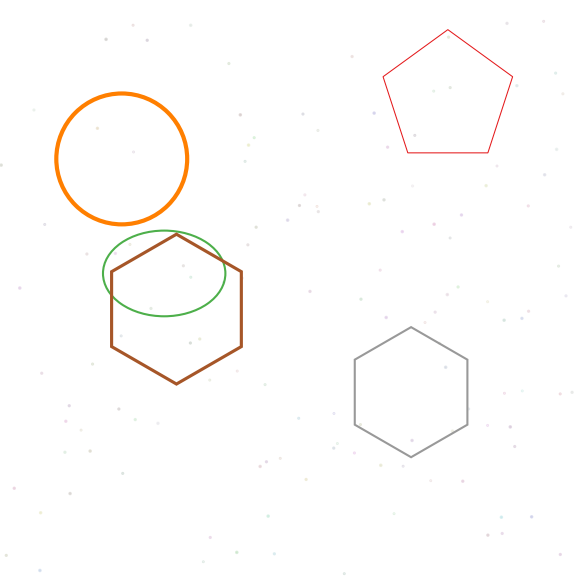[{"shape": "pentagon", "thickness": 0.5, "radius": 0.59, "center": [0.775, 0.83]}, {"shape": "oval", "thickness": 1, "radius": 0.53, "center": [0.284, 0.526]}, {"shape": "circle", "thickness": 2, "radius": 0.57, "center": [0.211, 0.724]}, {"shape": "hexagon", "thickness": 1.5, "radius": 0.65, "center": [0.306, 0.464]}, {"shape": "hexagon", "thickness": 1, "radius": 0.56, "center": [0.712, 0.32]}]